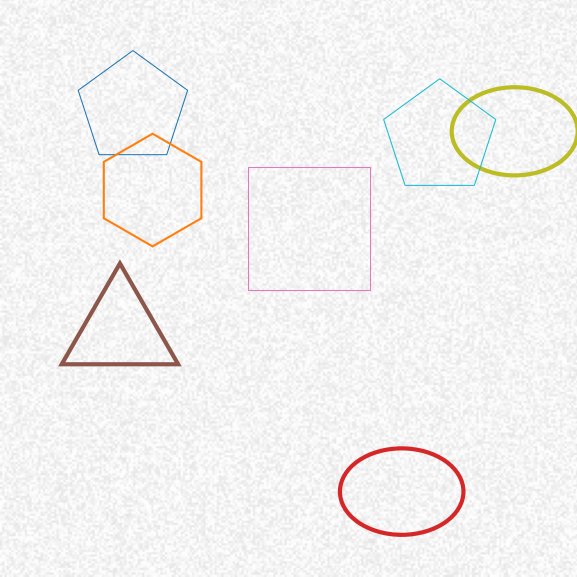[{"shape": "pentagon", "thickness": 0.5, "radius": 0.5, "center": [0.23, 0.812]}, {"shape": "hexagon", "thickness": 1, "radius": 0.49, "center": [0.264, 0.67]}, {"shape": "oval", "thickness": 2, "radius": 0.53, "center": [0.696, 0.148]}, {"shape": "triangle", "thickness": 2, "radius": 0.58, "center": [0.208, 0.427]}, {"shape": "square", "thickness": 0.5, "radius": 0.53, "center": [0.535, 0.603]}, {"shape": "oval", "thickness": 2, "radius": 0.55, "center": [0.891, 0.772]}, {"shape": "pentagon", "thickness": 0.5, "radius": 0.51, "center": [0.761, 0.761]}]